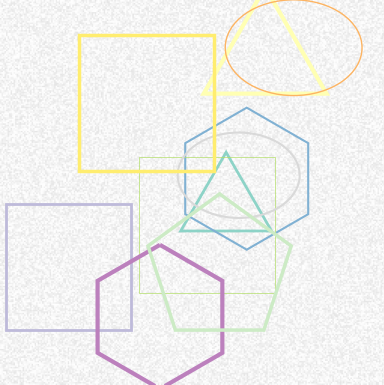[{"shape": "triangle", "thickness": 2, "radius": 0.68, "center": [0.587, 0.468]}, {"shape": "triangle", "thickness": 3, "radius": 0.92, "center": [0.689, 0.849]}, {"shape": "square", "thickness": 2, "radius": 0.81, "center": [0.178, 0.306]}, {"shape": "hexagon", "thickness": 1.5, "radius": 0.92, "center": [0.641, 0.536]}, {"shape": "oval", "thickness": 1, "radius": 0.89, "center": [0.763, 0.876]}, {"shape": "square", "thickness": 0.5, "radius": 0.88, "center": [0.538, 0.415]}, {"shape": "oval", "thickness": 1.5, "radius": 0.79, "center": [0.62, 0.545]}, {"shape": "hexagon", "thickness": 3, "radius": 0.94, "center": [0.415, 0.177]}, {"shape": "pentagon", "thickness": 2.5, "radius": 0.98, "center": [0.57, 0.301]}, {"shape": "square", "thickness": 2.5, "radius": 0.88, "center": [0.381, 0.732]}]